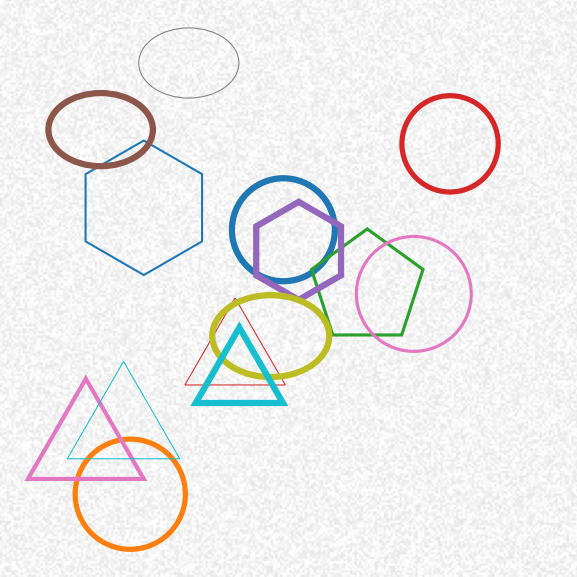[{"shape": "hexagon", "thickness": 1, "radius": 0.58, "center": [0.249, 0.639]}, {"shape": "circle", "thickness": 3, "radius": 0.45, "center": [0.491, 0.601]}, {"shape": "circle", "thickness": 2.5, "radius": 0.48, "center": [0.226, 0.143]}, {"shape": "pentagon", "thickness": 1.5, "radius": 0.51, "center": [0.636, 0.501]}, {"shape": "circle", "thickness": 2.5, "radius": 0.42, "center": [0.779, 0.75]}, {"shape": "triangle", "thickness": 0.5, "radius": 0.5, "center": [0.407, 0.383]}, {"shape": "hexagon", "thickness": 3, "radius": 0.42, "center": [0.517, 0.565]}, {"shape": "oval", "thickness": 3, "radius": 0.45, "center": [0.174, 0.775]}, {"shape": "circle", "thickness": 1.5, "radius": 0.5, "center": [0.717, 0.49]}, {"shape": "triangle", "thickness": 2, "radius": 0.58, "center": [0.149, 0.228]}, {"shape": "oval", "thickness": 0.5, "radius": 0.43, "center": [0.327, 0.89]}, {"shape": "oval", "thickness": 3, "radius": 0.51, "center": [0.469, 0.417]}, {"shape": "triangle", "thickness": 0.5, "radius": 0.56, "center": [0.214, 0.261]}, {"shape": "triangle", "thickness": 3, "radius": 0.44, "center": [0.414, 0.345]}]